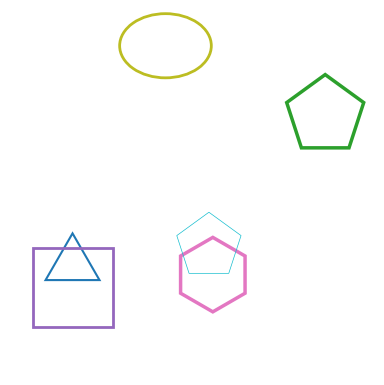[{"shape": "triangle", "thickness": 1.5, "radius": 0.4, "center": [0.188, 0.313]}, {"shape": "pentagon", "thickness": 2.5, "radius": 0.53, "center": [0.845, 0.701]}, {"shape": "square", "thickness": 2, "radius": 0.52, "center": [0.19, 0.253]}, {"shape": "hexagon", "thickness": 2.5, "radius": 0.48, "center": [0.553, 0.287]}, {"shape": "oval", "thickness": 2, "radius": 0.6, "center": [0.43, 0.881]}, {"shape": "pentagon", "thickness": 0.5, "radius": 0.44, "center": [0.543, 0.361]}]